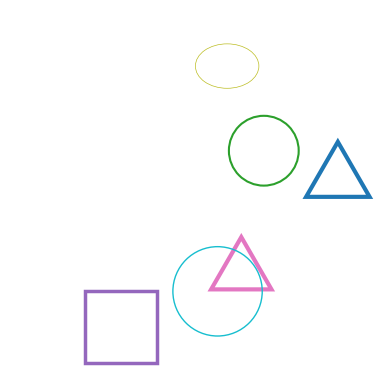[{"shape": "triangle", "thickness": 3, "radius": 0.48, "center": [0.878, 0.536]}, {"shape": "circle", "thickness": 1.5, "radius": 0.45, "center": [0.685, 0.609]}, {"shape": "square", "thickness": 2.5, "radius": 0.47, "center": [0.315, 0.15]}, {"shape": "triangle", "thickness": 3, "radius": 0.45, "center": [0.627, 0.294]}, {"shape": "oval", "thickness": 0.5, "radius": 0.41, "center": [0.59, 0.828]}, {"shape": "circle", "thickness": 1, "radius": 0.58, "center": [0.565, 0.243]}]